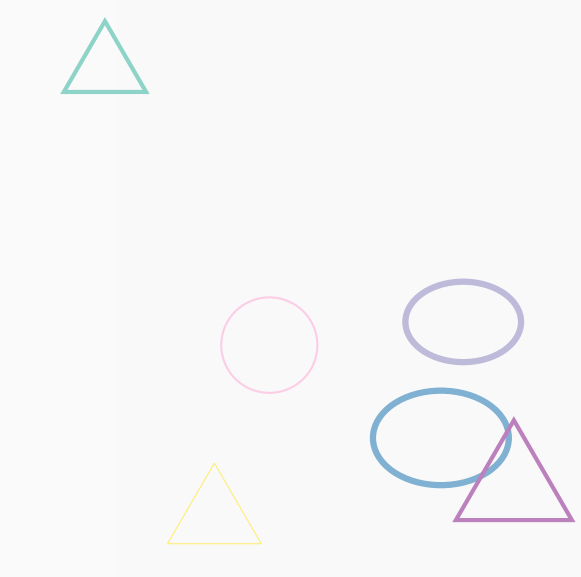[{"shape": "triangle", "thickness": 2, "radius": 0.41, "center": [0.181, 0.881]}, {"shape": "oval", "thickness": 3, "radius": 0.5, "center": [0.797, 0.442]}, {"shape": "oval", "thickness": 3, "radius": 0.58, "center": [0.759, 0.241]}, {"shape": "circle", "thickness": 1, "radius": 0.41, "center": [0.463, 0.402]}, {"shape": "triangle", "thickness": 2, "radius": 0.58, "center": [0.884, 0.156]}, {"shape": "triangle", "thickness": 0.5, "radius": 0.47, "center": [0.369, 0.104]}]